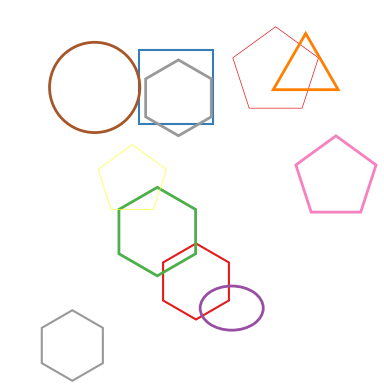[{"shape": "pentagon", "thickness": 0.5, "radius": 0.58, "center": [0.716, 0.814]}, {"shape": "hexagon", "thickness": 1.5, "radius": 0.49, "center": [0.509, 0.269]}, {"shape": "square", "thickness": 1.5, "radius": 0.48, "center": [0.457, 0.775]}, {"shape": "hexagon", "thickness": 2, "radius": 0.57, "center": [0.408, 0.398]}, {"shape": "oval", "thickness": 2, "radius": 0.41, "center": [0.602, 0.2]}, {"shape": "triangle", "thickness": 2, "radius": 0.49, "center": [0.794, 0.816]}, {"shape": "pentagon", "thickness": 0.5, "radius": 0.47, "center": [0.344, 0.531]}, {"shape": "circle", "thickness": 2, "radius": 0.59, "center": [0.246, 0.773]}, {"shape": "pentagon", "thickness": 2, "radius": 0.55, "center": [0.873, 0.538]}, {"shape": "hexagon", "thickness": 2, "radius": 0.49, "center": [0.464, 0.746]}, {"shape": "hexagon", "thickness": 1.5, "radius": 0.46, "center": [0.188, 0.103]}]